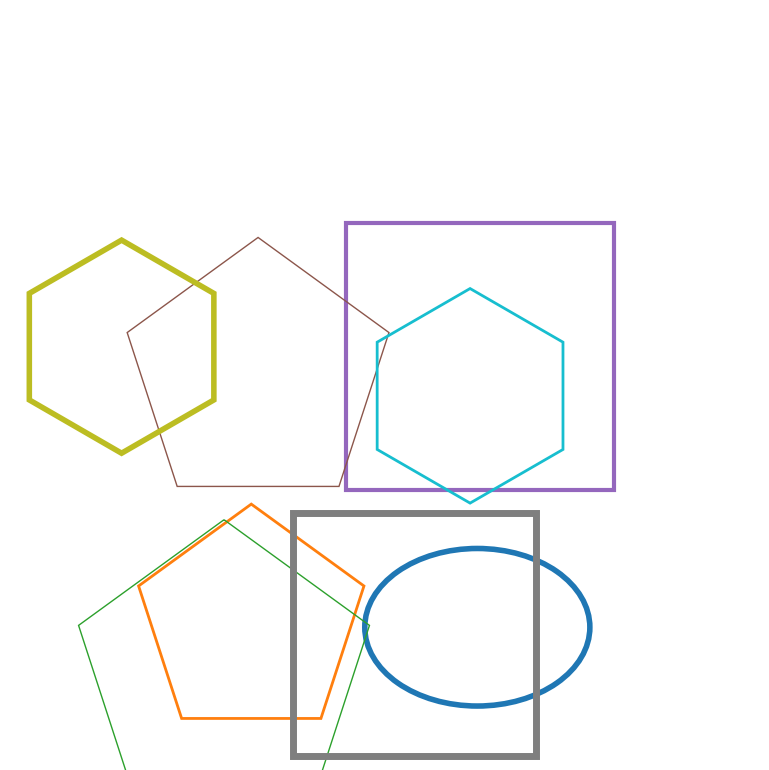[{"shape": "oval", "thickness": 2, "radius": 0.73, "center": [0.62, 0.185]}, {"shape": "pentagon", "thickness": 1, "radius": 0.77, "center": [0.326, 0.191]}, {"shape": "pentagon", "thickness": 0.5, "radius": 0.99, "center": [0.291, 0.126]}, {"shape": "square", "thickness": 1.5, "radius": 0.87, "center": [0.623, 0.537]}, {"shape": "pentagon", "thickness": 0.5, "radius": 0.89, "center": [0.335, 0.513]}, {"shape": "square", "thickness": 2.5, "radius": 0.79, "center": [0.539, 0.176]}, {"shape": "hexagon", "thickness": 2, "radius": 0.69, "center": [0.158, 0.55]}, {"shape": "hexagon", "thickness": 1, "radius": 0.7, "center": [0.61, 0.486]}]